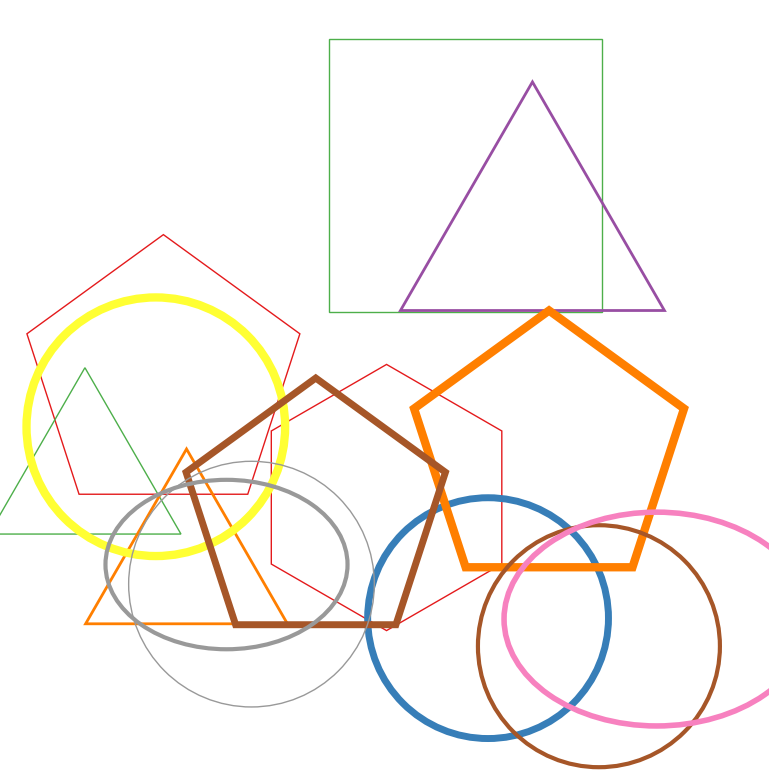[{"shape": "pentagon", "thickness": 0.5, "radius": 0.93, "center": [0.212, 0.509]}, {"shape": "hexagon", "thickness": 0.5, "radius": 0.86, "center": [0.502, 0.354]}, {"shape": "circle", "thickness": 2.5, "radius": 0.78, "center": [0.634, 0.197]}, {"shape": "square", "thickness": 0.5, "radius": 0.88, "center": [0.605, 0.772]}, {"shape": "triangle", "thickness": 0.5, "radius": 0.72, "center": [0.11, 0.378]}, {"shape": "triangle", "thickness": 1, "radius": 0.99, "center": [0.691, 0.696]}, {"shape": "triangle", "thickness": 1, "radius": 0.76, "center": [0.242, 0.266]}, {"shape": "pentagon", "thickness": 3, "radius": 0.92, "center": [0.713, 0.412]}, {"shape": "circle", "thickness": 3, "radius": 0.84, "center": [0.202, 0.446]}, {"shape": "pentagon", "thickness": 2.5, "radius": 0.89, "center": [0.41, 0.332]}, {"shape": "circle", "thickness": 1.5, "radius": 0.79, "center": [0.778, 0.161]}, {"shape": "oval", "thickness": 2, "radius": 0.99, "center": [0.853, 0.196]}, {"shape": "oval", "thickness": 1.5, "radius": 0.79, "center": [0.294, 0.267]}, {"shape": "circle", "thickness": 0.5, "radius": 0.8, "center": [0.327, 0.241]}]